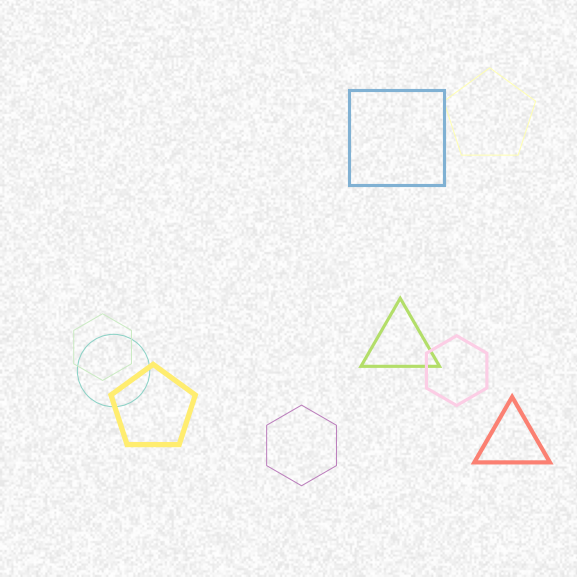[{"shape": "circle", "thickness": 0.5, "radius": 0.31, "center": [0.197, 0.358]}, {"shape": "pentagon", "thickness": 0.5, "radius": 0.42, "center": [0.848, 0.798]}, {"shape": "triangle", "thickness": 2, "radius": 0.38, "center": [0.887, 0.236]}, {"shape": "square", "thickness": 1.5, "radius": 0.41, "center": [0.686, 0.761]}, {"shape": "triangle", "thickness": 1.5, "radius": 0.39, "center": [0.693, 0.404]}, {"shape": "hexagon", "thickness": 1.5, "radius": 0.3, "center": [0.791, 0.357]}, {"shape": "hexagon", "thickness": 0.5, "radius": 0.35, "center": [0.522, 0.228]}, {"shape": "hexagon", "thickness": 0.5, "radius": 0.29, "center": [0.178, 0.398]}, {"shape": "pentagon", "thickness": 2.5, "radius": 0.38, "center": [0.265, 0.291]}]